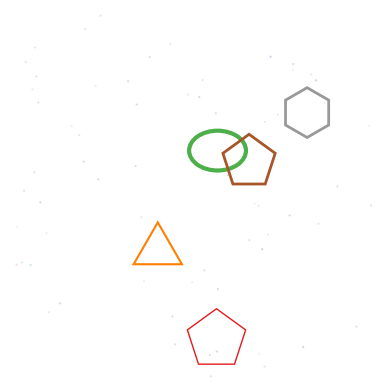[{"shape": "pentagon", "thickness": 1, "radius": 0.4, "center": [0.562, 0.119]}, {"shape": "oval", "thickness": 3, "radius": 0.37, "center": [0.565, 0.609]}, {"shape": "triangle", "thickness": 1.5, "radius": 0.36, "center": [0.41, 0.35]}, {"shape": "pentagon", "thickness": 2, "radius": 0.36, "center": [0.647, 0.58]}, {"shape": "hexagon", "thickness": 2, "radius": 0.32, "center": [0.798, 0.708]}]